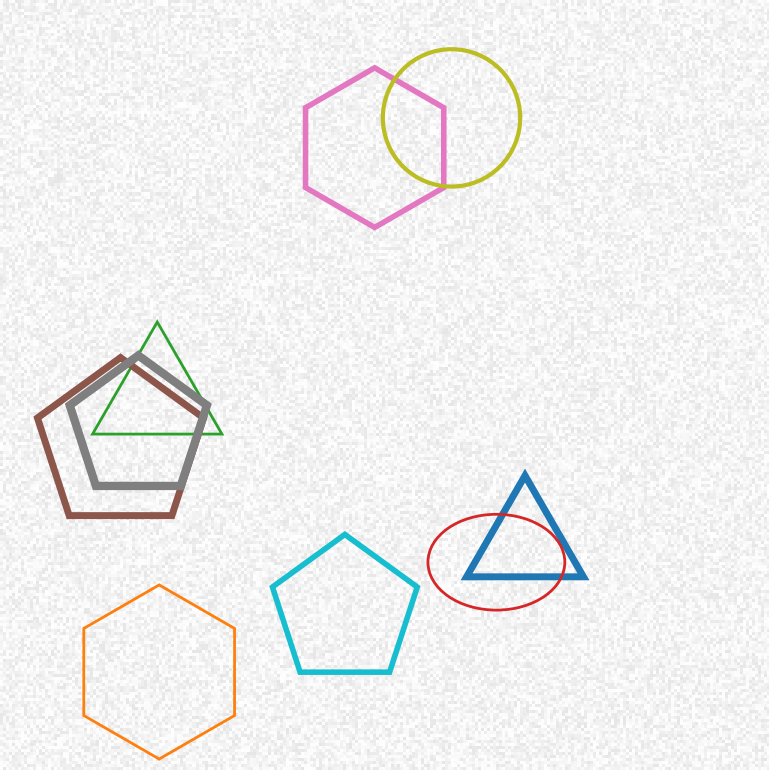[{"shape": "triangle", "thickness": 2.5, "radius": 0.44, "center": [0.682, 0.295]}, {"shape": "hexagon", "thickness": 1, "radius": 0.57, "center": [0.207, 0.127]}, {"shape": "triangle", "thickness": 1, "radius": 0.49, "center": [0.204, 0.485]}, {"shape": "oval", "thickness": 1, "radius": 0.44, "center": [0.645, 0.27]}, {"shape": "pentagon", "thickness": 2.5, "radius": 0.57, "center": [0.157, 0.422]}, {"shape": "hexagon", "thickness": 2, "radius": 0.52, "center": [0.487, 0.808]}, {"shape": "pentagon", "thickness": 3, "radius": 0.47, "center": [0.18, 0.445]}, {"shape": "circle", "thickness": 1.5, "radius": 0.45, "center": [0.586, 0.847]}, {"shape": "pentagon", "thickness": 2, "radius": 0.49, "center": [0.448, 0.207]}]